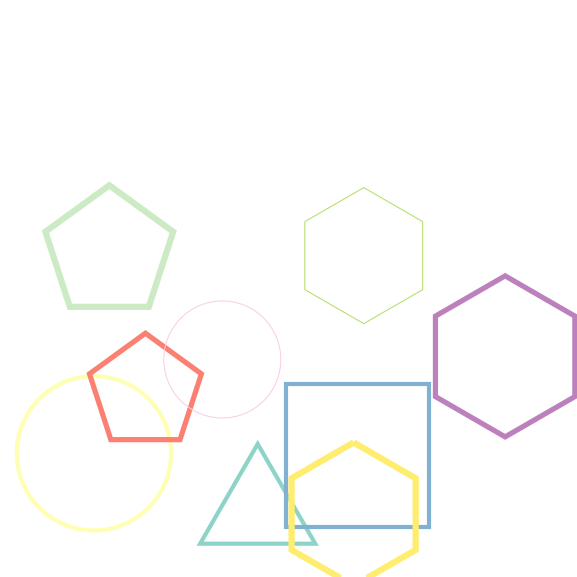[{"shape": "triangle", "thickness": 2, "radius": 0.58, "center": [0.446, 0.115]}, {"shape": "circle", "thickness": 2, "radius": 0.67, "center": [0.163, 0.214]}, {"shape": "pentagon", "thickness": 2.5, "radius": 0.51, "center": [0.252, 0.32]}, {"shape": "square", "thickness": 2, "radius": 0.62, "center": [0.619, 0.211]}, {"shape": "hexagon", "thickness": 0.5, "radius": 0.59, "center": [0.63, 0.556]}, {"shape": "circle", "thickness": 0.5, "radius": 0.51, "center": [0.385, 0.377]}, {"shape": "hexagon", "thickness": 2.5, "radius": 0.7, "center": [0.875, 0.382]}, {"shape": "pentagon", "thickness": 3, "radius": 0.58, "center": [0.189, 0.562]}, {"shape": "hexagon", "thickness": 3, "radius": 0.62, "center": [0.612, 0.109]}]